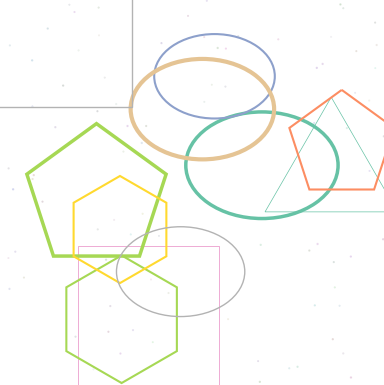[{"shape": "oval", "thickness": 2.5, "radius": 0.99, "center": [0.68, 0.571]}, {"shape": "triangle", "thickness": 0.5, "radius": 0.99, "center": [0.86, 0.549]}, {"shape": "pentagon", "thickness": 1.5, "radius": 0.72, "center": [0.888, 0.623]}, {"shape": "oval", "thickness": 1.5, "radius": 0.78, "center": [0.557, 0.802]}, {"shape": "square", "thickness": 0.5, "radius": 0.91, "center": [0.386, 0.18]}, {"shape": "pentagon", "thickness": 2.5, "radius": 0.95, "center": [0.251, 0.489]}, {"shape": "hexagon", "thickness": 1.5, "radius": 0.83, "center": [0.316, 0.171]}, {"shape": "hexagon", "thickness": 1.5, "radius": 0.7, "center": [0.312, 0.404]}, {"shape": "oval", "thickness": 3, "radius": 0.93, "center": [0.526, 0.716]}, {"shape": "oval", "thickness": 1, "radius": 0.83, "center": [0.469, 0.294]}, {"shape": "square", "thickness": 1, "radius": 0.88, "center": [0.168, 0.898]}]